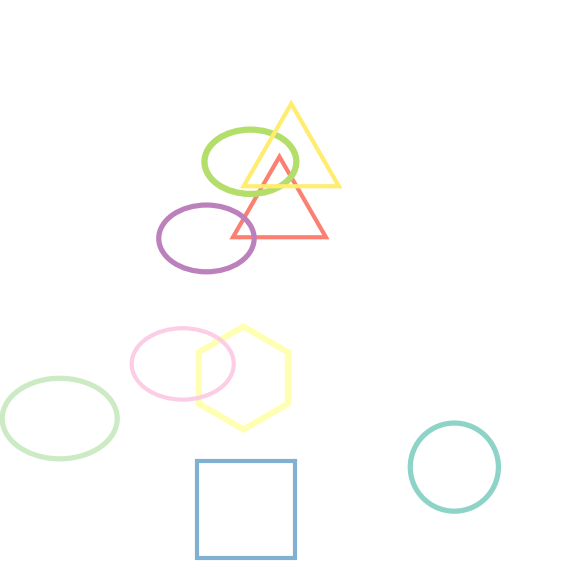[{"shape": "circle", "thickness": 2.5, "radius": 0.38, "center": [0.787, 0.19]}, {"shape": "hexagon", "thickness": 3, "radius": 0.45, "center": [0.421, 0.345]}, {"shape": "triangle", "thickness": 2, "radius": 0.46, "center": [0.484, 0.635]}, {"shape": "square", "thickness": 2, "radius": 0.42, "center": [0.426, 0.116]}, {"shape": "oval", "thickness": 3, "radius": 0.4, "center": [0.434, 0.719]}, {"shape": "oval", "thickness": 2, "radius": 0.44, "center": [0.316, 0.369]}, {"shape": "oval", "thickness": 2.5, "radius": 0.41, "center": [0.357, 0.586]}, {"shape": "oval", "thickness": 2.5, "radius": 0.5, "center": [0.103, 0.274]}, {"shape": "triangle", "thickness": 2, "radius": 0.48, "center": [0.504, 0.724]}]